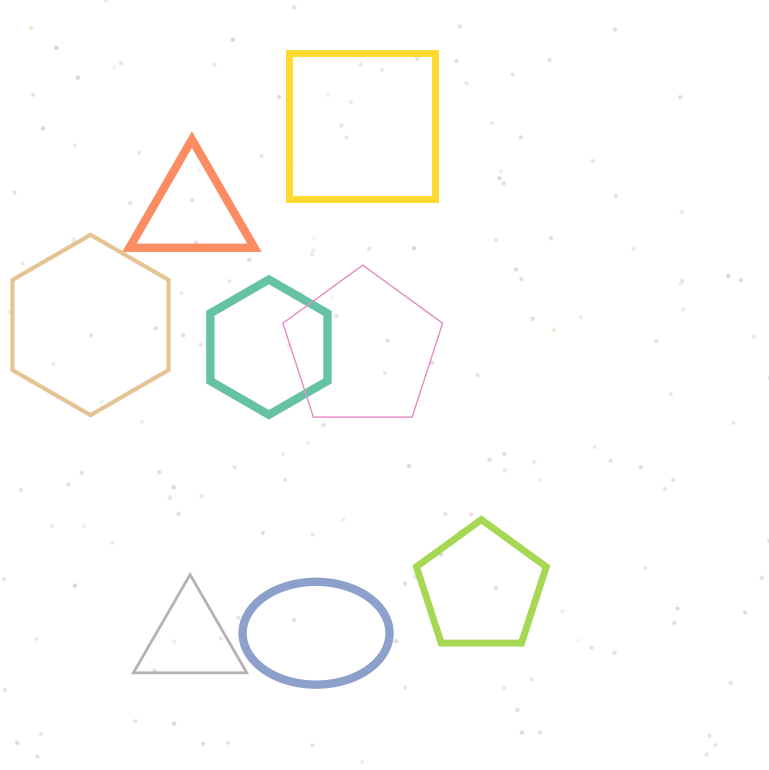[{"shape": "hexagon", "thickness": 3, "radius": 0.44, "center": [0.349, 0.549]}, {"shape": "triangle", "thickness": 3, "radius": 0.47, "center": [0.249, 0.725]}, {"shape": "oval", "thickness": 3, "radius": 0.48, "center": [0.41, 0.178]}, {"shape": "pentagon", "thickness": 0.5, "radius": 0.55, "center": [0.471, 0.547]}, {"shape": "pentagon", "thickness": 2.5, "radius": 0.44, "center": [0.625, 0.237]}, {"shape": "square", "thickness": 2.5, "radius": 0.48, "center": [0.47, 0.837]}, {"shape": "hexagon", "thickness": 1.5, "radius": 0.59, "center": [0.118, 0.578]}, {"shape": "triangle", "thickness": 1, "radius": 0.43, "center": [0.247, 0.169]}]